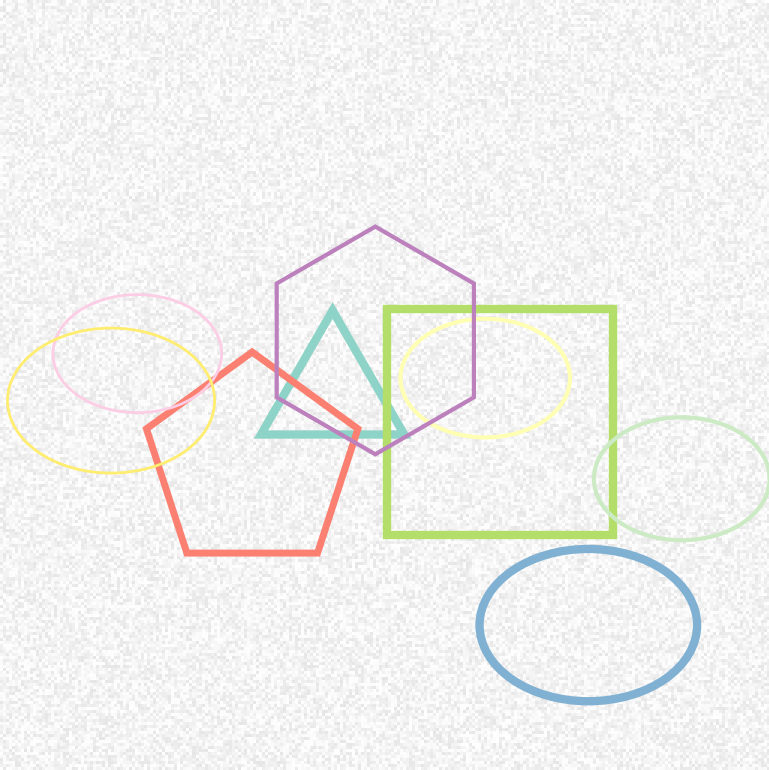[{"shape": "triangle", "thickness": 3, "radius": 0.54, "center": [0.432, 0.489]}, {"shape": "oval", "thickness": 1.5, "radius": 0.55, "center": [0.63, 0.509]}, {"shape": "pentagon", "thickness": 2.5, "radius": 0.72, "center": [0.328, 0.398]}, {"shape": "oval", "thickness": 3, "radius": 0.71, "center": [0.764, 0.188]}, {"shape": "square", "thickness": 3, "radius": 0.73, "center": [0.65, 0.452]}, {"shape": "oval", "thickness": 1, "radius": 0.55, "center": [0.178, 0.541]}, {"shape": "hexagon", "thickness": 1.5, "radius": 0.74, "center": [0.487, 0.558]}, {"shape": "oval", "thickness": 1.5, "radius": 0.57, "center": [0.885, 0.378]}, {"shape": "oval", "thickness": 1, "radius": 0.67, "center": [0.144, 0.48]}]